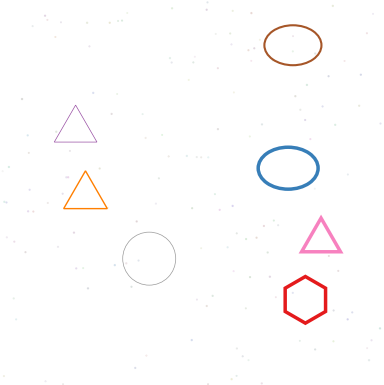[{"shape": "hexagon", "thickness": 2.5, "radius": 0.3, "center": [0.793, 0.221]}, {"shape": "oval", "thickness": 2.5, "radius": 0.39, "center": [0.748, 0.563]}, {"shape": "triangle", "thickness": 0.5, "radius": 0.32, "center": [0.196, 0.663]}, {"shape": "triangle", "thickness": 1, "radius": 0.33, "center": [0.222, 0.491]}, {"shape": "oval", "thickness": 1.5, "radius": 0.37, "center": [0.761, 0.882]}, {"shape": "triangle", "thickness": 2.5, "radius": 0.29, "center": [0.834, 0.375]}, {"shape": "circle", "thickness": 0.5, "radius": 0.34, "center": [0.388, 0.328]}]